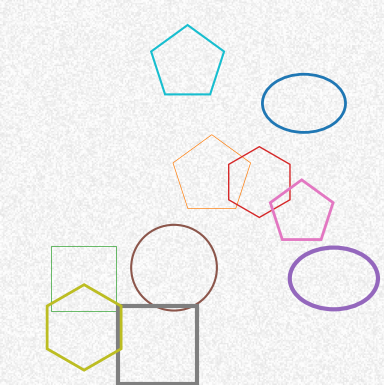[{"shape": "oval", "thickness": 2, "radius": 0.54, "center": [0.79, 0.732]}, {"shape": "pentagon", "thickness": 0.5, "radius": 0.53, "center": [0.55, 0.544]}, {"shape": "square", "thickness": 0.5, "radius": 0.42, "center": [0.217, 0.276]}, {"shape": "hexagon", "thickness": 1, "radius": 0.46, "center": [0.674, 0.527]}, {"shape": "oval", "thickness": 3, "radius": 0.57, "center": [0.867, 0.277]}, {"shape": "circle", "thickness": 1.5, "radius": 0.56, "center": [0.452, 0.305]}, {"shape": "pentagon", "thickness": 2, "radius": 0.43, "center": [0.784, 0.447]}, {"shape": "square", "thickness": 3, "radius": 0.51, "center": [0.409, 0.103]}, {"shape": "hexagon", "thickness": 2, "radius": 0.55, "center": [0.219, 0.15]}, {"shape": "pentagon", "thickness": 1.5, "radius": 0.5, "center": [0.487, 0.835]}]